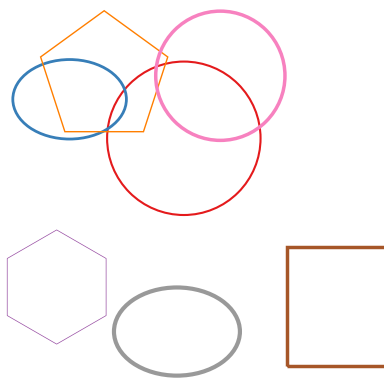[{"shape": "circle", "thickness": 1.5, "radius": 1.0, "center": [0.477, 0.641]}, {"shape": "oval", "thickness": 2, "radius": 0.74, "center": [0.181, 0.742]}, {"shape": "hexagon", "thickness": 0.5, "radius": 0.74, "center": [0.147, 0.254]}, {"shape": "pentagon", "thickness": 1, "radius": 0.87, "center": [0.271, 0.798]}, {"shape": "square", "thickness": 2.5, "radius": 0.77, "center": [0.9, 0.204]}, {"shape": "circle", "thickness": 2.5, "radius": 0.84, "center": [0.572, 0.803]}, {"shape": "oval", "thickness": 3, "radius": 0.82, "center": [0.46, 0.139]}]